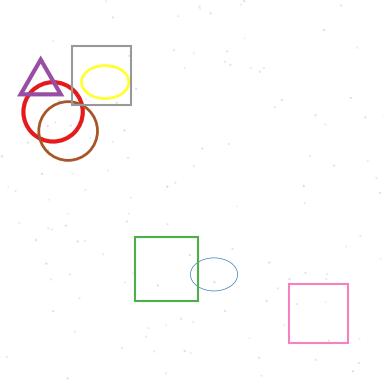[{"shape": "circle", "thickness": 3, "radius": 0.39, "center": [0.138, 0.709]}, {"shape": "oval", "thickness": 0.5, "radius": 0.31, "center": [0.556, 0.287]}, {"shape": "square", "thickness": 1.5, "radius": 0.41, "center": [0.432, 0.301]}, {"shape": "triangle", "thickness": 3, "radius": 0.3, "center": [0.106, 0.785]}, {"shape": "oval", "thickness": 2, "radius": 0.31, "center": [0.273, 0.787]}, {"shape": "circle", "thickness": 2, "radius": 0.38, "center": [0.177, 0.66]}, {"shape": "square", "thickness": 1.5, "radius": 0.38, "center": [0.828, 0.187]}, {"shape": "square", "thickness": 1.5, "radius": 0.38, "center": [0.264, 0.804]}]